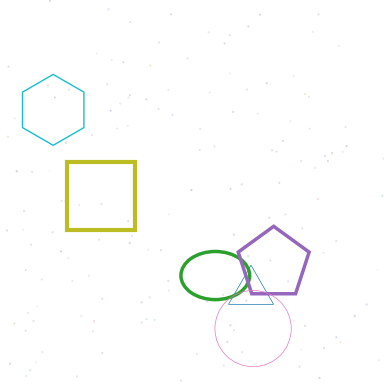[{"shape": "triangle", "thickness": 0.5, "radius": 0.34, "center": [0.652, 0.243]}, {"shape": "oval", "thickness": 2.5, "radius": 0.45, "center": [0.559, 0.284]}, {"shape": "pentagon", "thickness": 2.5, "radius": 0.48, "center": [0.711, 0.315]}, {"shape": "circle", "thickness": 0.5, "radius": 0.5, "center": [0.657, 0.147]}, {"shape": "square", "thickness": 3, "radius": 0.45, "center": [0.262, 0.491]}, {"shape": "hexagon", "thickness": 1, "radius": 0.46, "center": [0.138, 0.715]}]